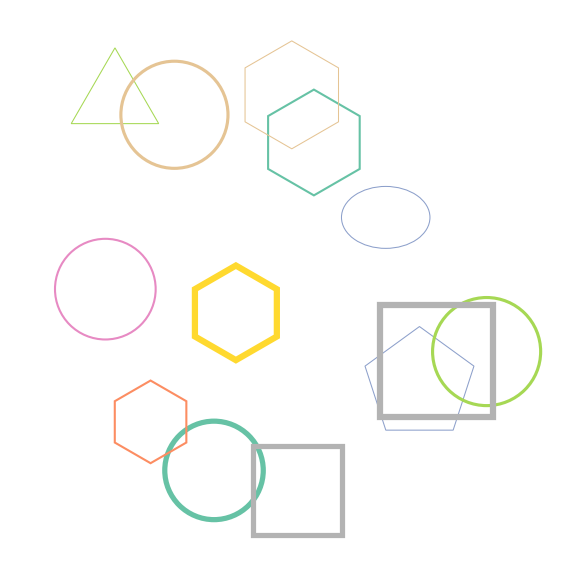[{"shape": "hexagon", "thickness": 1, "radius": 0.46, "center": [0.544, 0.752]}, {"shape": "circle", "thickness": 2.5, "radius": 0.43, "center": [0.371, 0.185]}, {"shape": "hexagon", "thickness": 1, "radius": 0.36, "center": [0.261, 0.269]}, {"shape": "pentagon", "thickness": 0.5, "radius": 0.5, "center": [0.726, 0.335]}, {"shape": "oval", "thickness": 0.5, "radius": 0.38, "center": [0.668, 0.623]}, {"shape": "circle", "thickness": 1, "radius": 0.44, "center": [0.182, 0.498]}, {"shape": "circle", "thickness": 1.5, "radius": 0.47, "center": [0.843, 0.39]}, {"shape": "triangle", "thickness": 0.5, "radius": 0.44, "center": [0.199, 0.829]}, {"shape": "hexagon", "thickness": 3, "radius": 0.41, "center": [0.408, 0.457]}, {"shape": "circle", "thickness": 1.5, "radius": 0.46, "center": [0.302, 0.8]}, {"shape": "hexagon", "thickness": 0.5, "radius": 0.47, "center": [0.505, 0.835]}, {"shape": "square", "thickness": 3, "radius": 0.49, "center": [0.755, 0.374]}, {"shape": "square", "thickness": 2.5, "radius": 0.39, "center": [0.515, 0.15]}]